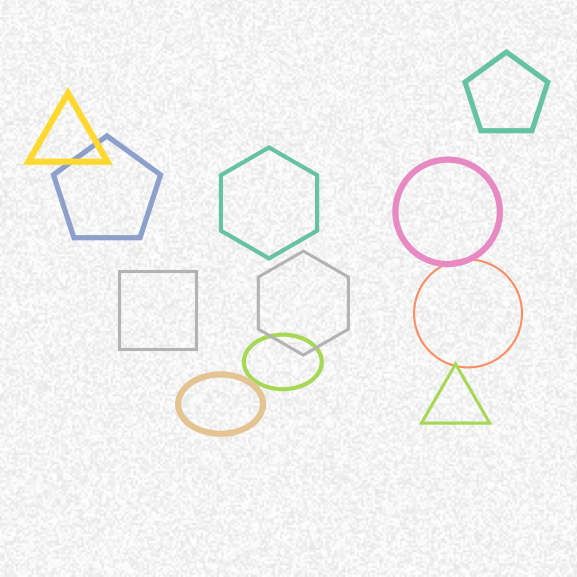[{"shape": "hexagon", "thickness": 2, "radius": 0.48, "center": [0.466, 0.648]}, {"shape": "pentagon", "thickness": 2.5, "radius": 0.38, "center": [0.877, 0.834]}, {"shape": "circle", "thickness": 1, "radius": 0.47, "center": [0.81, 0.456]}, {"shape": "pentagon", "thickness": 2.5, "radius": 0.49, "center": [0.185, 0.666]}, {"shape": "circle", "thickness": 3, "radius": 0.45, "center": [0.775, 0.632]}, {"shape": "triangle", "thickness": 1.5, "radius": 0.34, "center": [0.789, 0.301]}, {"shape": "oval", "thickness": 2, "radius": 0.34, "center": [0.49, 0.372]}, {"shape": "triangle", "thickness": 3, "radius": 0.4, "center": [0.118, 0.759]}, {"shape": "oval", "thickness": 3, "radius": 0.37, "center": [0.382, 0.299]}, {"shape": "hexagon", "thickness": 1.5, "radius": 0.45, "center": [0.525, 0.474]}, {"shape": "square", "thickness": 1.5, "radius": 0.34, "center": [0.273, 0.462]}]